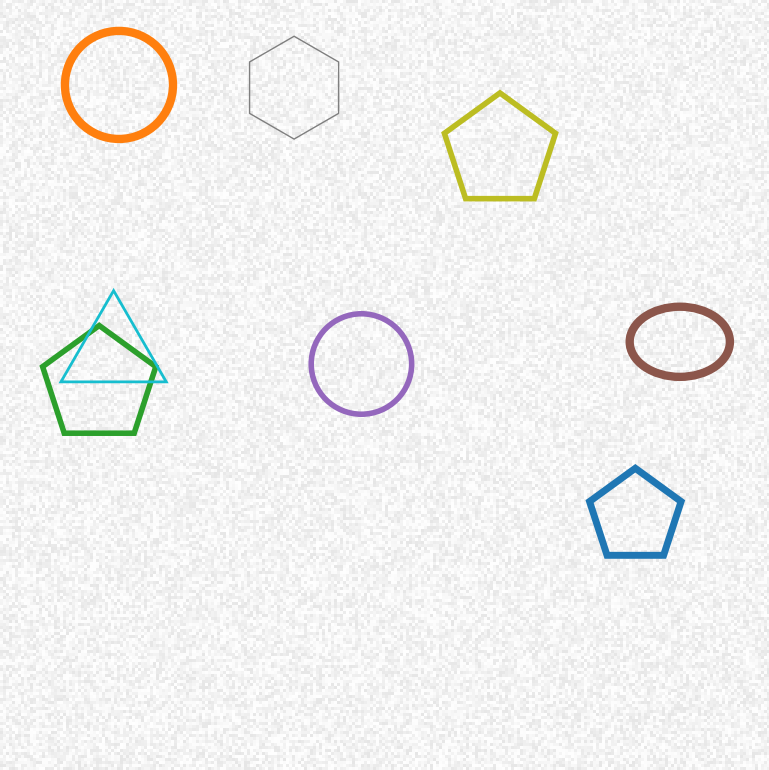[{"shape": "pentagon", "thickness": 2.5, "radius": 0.31, "center": [0.825, 0.329]}, {"shape": "circle", "thickness": 3, "radius": 0.35, "center": [0.155, 0.89]}, {"shape": "pentagon", "thickness": 2, "radius": 0.39, "center": [0.129, 0.5]}, {"shape": "circle", "thickness": 2, "radius": 0.33, "center": [0.469, 0.527]}, {"shape": "oval", "thickness": 3, "radius": 0.33, "center": [0.883, 0.556]}, {"shape": "hexagon", "thickness": 0.5, "radius": 0.33, "center": [0.382, 0.886]}, {"shape": "pentagon", "thickness": 2, "radius": 0.38, "center": [0.649, 0.803]}, {"shape": "triangle", "thickness": 1, "radius": 0.39, "center": [0.148, 0.544]}]